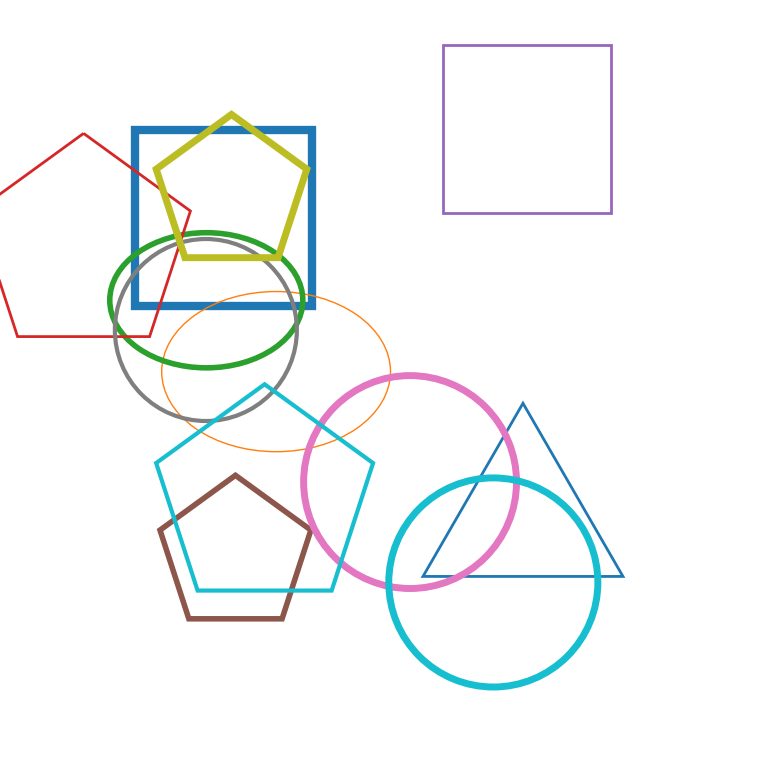[{"shape": "triangle", "thickness": 1, "radius": 0.75, "center": [0.679, 0.326]}, {"shape": "square", "thickness": 3, "radius": 0.57, "center": [0.291, 0.717]}, {"shape": "oval", "thickness": 0.5, "radius": 0.74, "center": [0.359, 0.517]}, {"shape": "oval", "thickness": 2, "radius": 0.63, "center": [0.268, 0.61]}, {"shape": "pentagon", "thickness": 1, "radius": 0.73, "center": [0.109, 0.681]}, {"shape": "square", "thickness": 1, "radius": 0.55, "center": [0.685, 0.832]}, {"shape": "pentagon", "thickness": 2, "radius": 0.52, "center": [0.306, 0.28]}, {"shape": "circle", "thickness": 2.5, "radius": 0.69, "center": [0.533, 0.374]}, {"shape": "circle", "thickness": 1.5, "radius": 0.59, "center": [0.267, 0.571]}, {"shape": "pentagon", "thickness": 2.5, "radius": 0.51, "center": [0.301, 0.749]}, {"shape": "pentagon", "thickness": 1.5, "radius": 0.74, "center": [0.344, 0.353]}, {"shape": "circle", "thickness": 2.5, "radius": 0.68, "center": [0.641, 0.244]}]